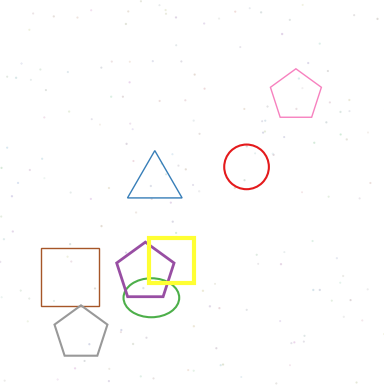[{"shape": "circle", "thickness": 1.5, "radius": 0.29, "center": [0.64, 0.567]}, {"shape": "triangle", "thickness": 1, "radius": 0.41, "center": [0.402, 0.527]}, {"shape": "oval", "thickness": 1.5, "radius": 0.36, "center": [0.393, 0.227]}, {"shape": "pentagon", "thickness": 2, "radius": 0.39, "center": [0.378, 0.293]}, {"shape": "square", "thickness": 3, "radius": 0.29, "center": [0.445, 0.323]}, {"shape": "square", "thickness": 1, "radius": 0.37, "center": [0.182, 0.281]}, {"shape": "pentagon", "thickness": 1, "radius": 0.35, "center": [0.769, 0.752]}, {"shape": "pentagon", "thickness": 1.5, "radius": 0.36, "center": [0.21, 0.135]}]